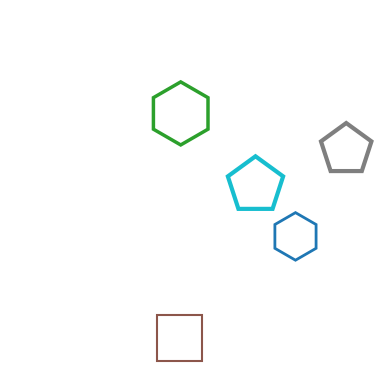[{"shape": "hexagon", "thickness": 2, "radius": 0.31, "center": [0.767, 0.386]}, {"shape": "hexagon", "thickness": 2.5, "radius": 0.41, "center": [0.469, 0.705]}, {"shape": "square", "thickness": 1.5, "radius": 0.29, "center": [0.466, 0.122]}, {"shape": "pentagon", "thickness": 3, "radius": 0.34, "center": [0.899, 0.611]}, {"shape": "pentagon", "thickness": 3, "radius": 0.38, "center": [0.664, 0.519]}]